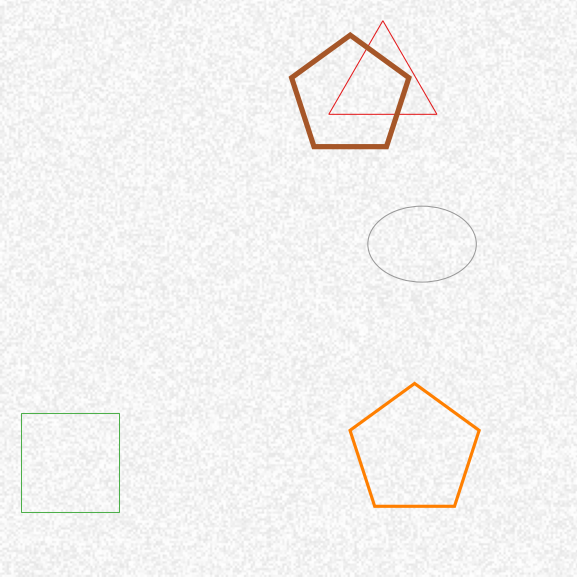[{"shape": "triangle", "thickness": 0.5, "radius": 0.54, "center": [0.663, 0.855]}, {"shape": "square", "thickness": 0.5, "radius": 0.43, "center": [0.121, 0.199]}, {"shape": "pentagon", "thickness": 1.5, "radius": 0.59, "center": [0.718, 0.218]}, {"shape": "pentagon", "thickness": 2.5, "radius": 0.53, "center": [0.606, 0.832]}, {"shape": "oval", "thickness": 0.5, "radius": 0.47, "center": [0.731, 0.576]}]